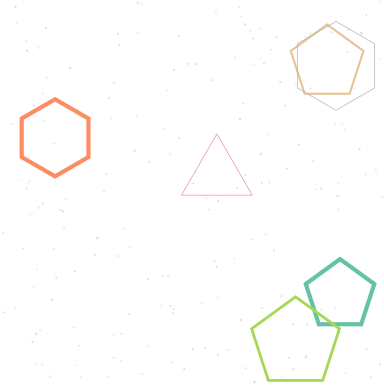[{"shape": "pentagon", "thickness": 3, "radius": 0.47, "center": [0.883, 0.233]}, {"shape": "hexagon", "thickness": 3, "radius": 0.5, "center": [0.143, 0.642]}, {"shape": "triangle", "thickness": 0.5, "radius": 0.53, "center": [0.563, 0.546]}, {"shape": "pentagon", "thickness": 2, "radius": 0.6, "center": [0.768, 0.109]}, {"shape": "pentagon", "thickness": 1.5, "radius": 0.5, "center": [0.85, 0.837]}, {"shape": "hexagon", "thickness": 0.5, "radius": 0.58, "center": [0.873, 0.829]}]